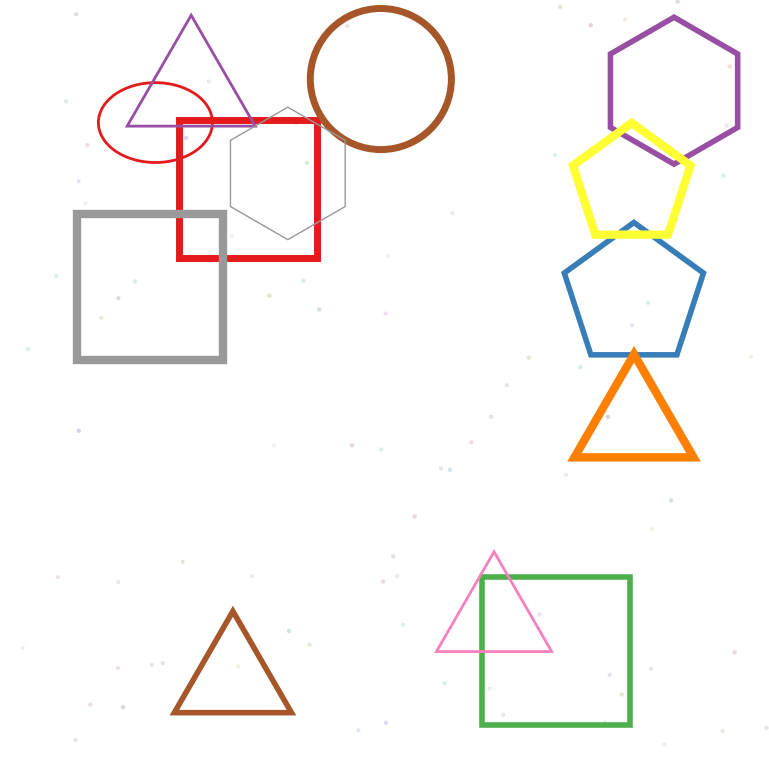[{"shape": "square", "thickness": 2.5, "radius": 0.45, "center": [0.322, 0.755]}, {"shape": "oval", "thickness": 1, "radius": 0.37, "center": [0.202, 0.841]}, {"shape": "pentagon", "thickness": 2, "radius": 0.48, "center": [0.823, 0.616]}, {"shape": "square", "thickness": 2, "radius": 0.48, "center": [0.722, 0.154]}, {"shape": "triangle", "thickness": 1, "radius": 0.48, "center": [0.248, 0.884]}, {"shape": "hexagon", "thickness": 2, "radius": 0.48, "center": [0.875, 0.882]}, {"shape": "triangle", "thickness": 3, "radius": 0.45, "center": [0.823, 0.451]}, {"shape": "pentagon", "thickness": 3, "radius": 0.4, "center": [0.82, 0.76]}, {"shape": "circle", "thickness": 2.5, "radius": 0.46, "center": [0.495, 0.897]}, {"shape": "triangle", "thickness": 2, "radius": 0.44, "center": [0.302, 0.118]}, {"shape": "triangle", "thickness": 1, "radius": 0.43, "center": [0.642, 0.197]}, {"shape": "square", "thickness": 3, "radius": 0.47, "center": [0.195, 0.627]}, {"shape": "hexagon", "thickness": 0.5, "radius": 0.43, "center": [0.374, 0.775]}]